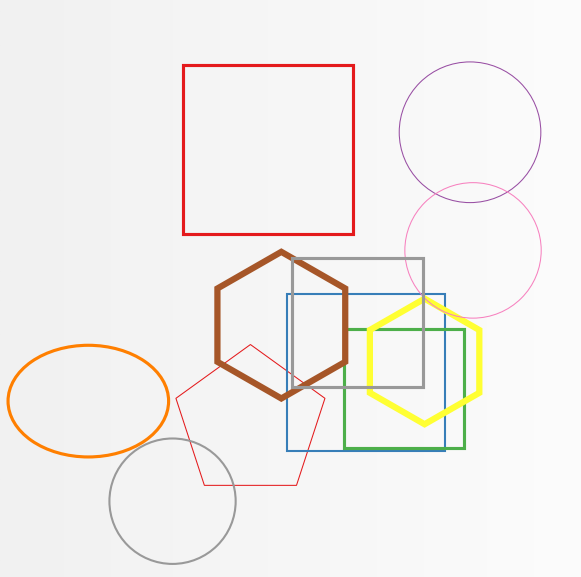[{"shape": "square", "thickness": 1.5, "radius": 0.73, "center": [0.462, 0.741]}, {"shape": "pentagon", "thickness": 0.5, "radius": 0.67, "center": [0.431, 0.268]}, {"shape": "square", "thickness": 1, "radius": 0.68, "center": [0.629, 0.355]}, {"shape": "square", "thickness": 1.5, "radius": 0.52, "center": [0.695, 0.327]}, {"shape": "circle", "thickness": 0.5, "radius": 0.61, "center": [0.809, 0.77]}, {"shape": "oval", "thickness": 1.5, "radius": 0.69, "center": [0.152, 0.305]}, {"shape": "hexagon", "thickness": 3, "radius": 0.54, "center": [0.73, 0.373]}, {"shape": "hexagon", "thickness": 3, "radius": 0.63, "center": [0.484, 0.436]}, {"shape": "circle", "thickness": 0.5, "radius": 0.59, "center": [0.814, 0.566]}, {"shape": "circle", "thickness": 1, "radius": 0.54, "center": [0.297, 0.131]}, {"shape": "square", "thickness": 1.5, "radius": 0.56, "center": [0.615, 0.441]}]